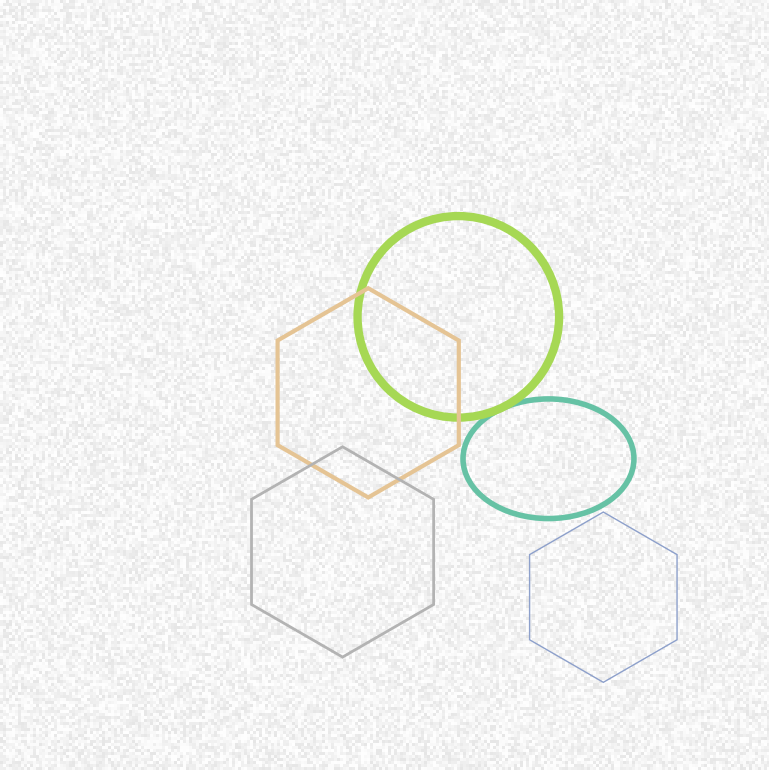[{"shape": "oval", "thickness": 2, "radius": 0.55, "center": [0.712, 0.404]}, {"shape": "hexagon", "thickness": 0.5, "radius": 0.55, "center": [0.784, 0.224]}, {"shape": "circle", "thickness": 3, "radius": 0.65, "center": [0.595, 0.589]}, {"shape": "hexagon", "thickness": 1.5, "radius": 0.68, "center": [0.478, 0.49]}, {"shape": "hexagon", "thickness": 1, "radius": 0.68, "center": [0.445, 0.283]}]